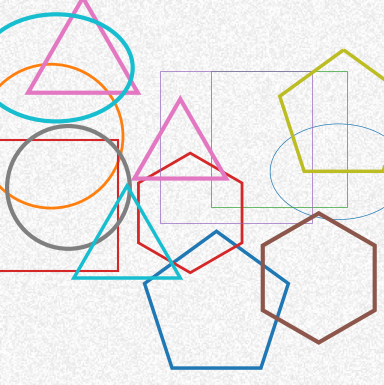[{"shape": "pentagon", "thickness": 2.5, "radius": 0.98, "center": [0.562, 0.203]}, {"shape": "oval", "thickness": 0.5, "radius": 0.89, "center": [0.879, 0.554]}, {"shape": "circle", "thickness": 2, "radius": 0.93, "center": [0.133, 0.646]}, {"shape": "square", "thickness": 0.5, "radius": 0.89, "center": [0.724, 0.638]}, {"shape": "square", "thickness": 1.5, "radius": 0.85, "center": [0.136, 0.467]}, {"shape": "hexagon", "thickness": 2, "radius": 0.78, "center": [0.494, 0.447]}, {"shape": "square", "thickness": 0.5, "radius": 0.99, "center": [0.614, 0.619]}, {"shape": "hexagon", "thickness": 3, "radius": 0.84, "center": [0.828, 0.278]}, {"shape": "triangle", "thickness": 3, "radius": 0.69, "center": [0.468, 0.605]}, {"shape": "triangle", "thickness": 3, "radius": 0.82, "center": [0.215, 0.841]}, {"shape": "circle", "thickness": 3, "radius": 0.8, "center": [0.178, 0.513]}, {"shape": "pentagon", "thickness": 2.5, "radius": 0.87, "center": [0.892, 0.696]}, {"shape": "triangle", "thickness": 2.5, "radius": 0.8, "center": [0.33, 0.358]}, {"shape": "oval", "thickness": 3, "radius": 0.99, "center": [0.146, 0.824]}]